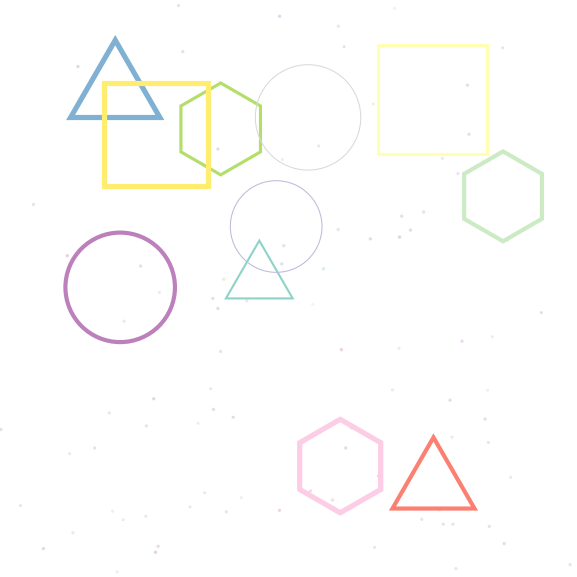[{"shape": "triangle", "thickness": 1, "radius": 0.33, "center": [0.449, 0.516]}, {"shape": "square", "thickness": 1.5, "radius": 0.47, "center": [0.749, 0.827]}, {"shape": "circle", "thickness": 0.5, "radius": 0.4, "center": [0.478, 0.607]}, {"shape": "triangle", "thickness": 2, "radius": 0.41, "center": [0.751, 0.16]}, {"shape": "triangle", "thickness": 2.5, "radius": 0.45, "center": [0.2, 0.84]}, {"shape": "hexagon", "thickness": 1.5, "radius": 0.4, "center": [0.382, 0.776]}, {"shape": "hexagon", "thickness": 2.5, "radius": 0.4, "center": [0.589, 0.192]}, {"shape": "circle", "thickness": 0.5, "radius": 0.46, "center": [0.533, 0.796]}, {"shape": "circle", "thickness": 2, "radius": 0.47, "center": [0.208, 0.502]}, {"shape": "hexagon", "thickness": 2, "radius": 0.39, "center": [0.871, 0.659]}, {"shape": "square", "thickness": 2.5, "radius": 0.45, "center": [0.27, 0.766]}]